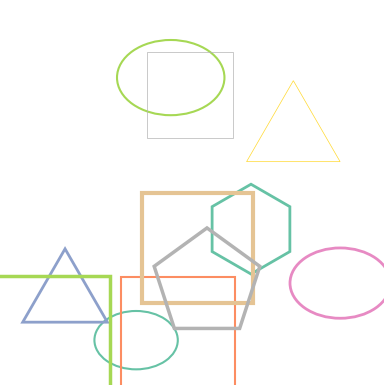[{"shape": "oval", "thickness": 1.5, "radius": 0.54, "center": [0.354, 0.116]}, {"shape": "hexagon", "thickness": 2, "radius": 0.58, "center": [0.652, 0.405]}, {"shape": "square", "thickness": 1.5, "radius": 0.74, "center": [0.462, 0.133]}, {"shape": "triangle", "thickness": 2, "radius": 0.63, "center": [0.169, 0.227]}, {"shape": "oval", "thickness": 2, "radius": 0.65, "center": [0.884, 0.265]}, {"shape": "square", "thickness": 2.5, "radius": 0.73, "center": [0.14, 0.138]}, {"shape": "oval", "thickness": 1.5, "radius": 0.7, "center": [0.443, 0.798]}, {"shape": "triangle", "thickness": 0.5, "radius": 0.7, "center": [0.762, 0.65]}, {"shape": "square", "thickness": 3, "radius": 0.72, "center": [0.513, 0.356]}, {"shape": "square", "thickness": 0.5, "radius": 0.56, "center": [0.493, 0.754]}, {"shape": "pentagon", "thickness": 2.5, "radius": 0.72, "center": [0.538, 0.264]}]